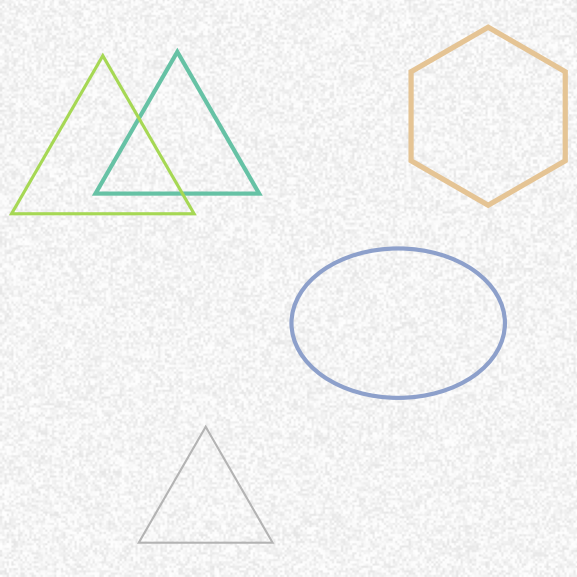[{"shape": "triangle", "thickness": 2, "radius": 0.82, "center": [0.307, 0.746]}, {"shape": "oval", "thickness": 2, "radius": 0.92, "center": [0.69, 0.44]}, {"shape": "triangle", "thickness": 1.5, "radius": 0.91, "center": [0.178, 0.72]}, {"shape": "hexagon", "thickness": 2.5, "radius": 0.77, "center": [0.845, 0.798]}, {"shape": "triangle", "thickness": 1, "radius": 0.67, "center": [0.356, 0.126]}]